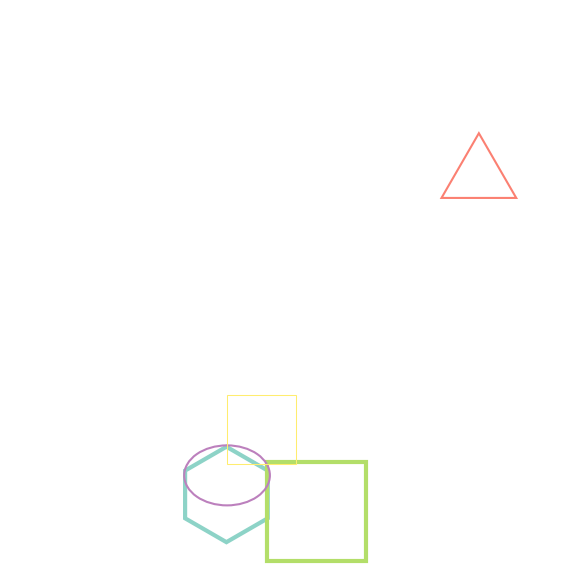[{"shape": "hexagon", "thickness": 2, "radius": 0.41, "center": [0.392, 0.143]}, {"shape": "triangle", "thickness": 1, "radius": 0.37, "center": [0.829, 0.694]}, {"shape": "square", "thickness": 2, "radius": 0.43, "center": [0.548, 0.113]}, {"shape": "oval", "thickness": 1, "radius": 0.37, "center": [0.393, 0.176]}, {"shape": "square", "thickness": 0.5, "radius": 0.3, "center": [0.452, 0.255]}]